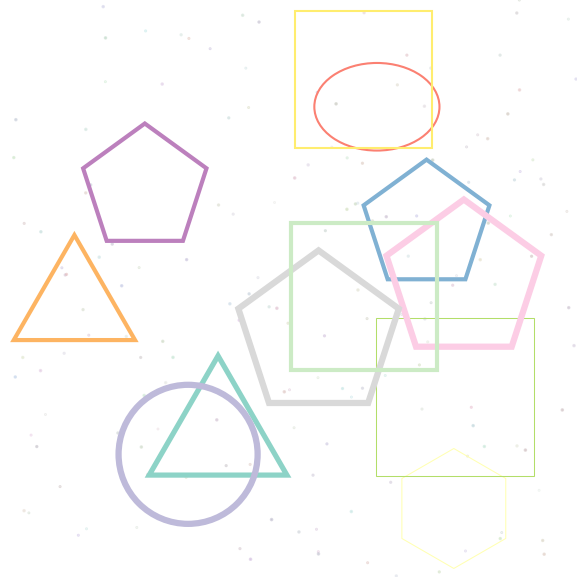[{"shape": "triangle", "thickness": 2.5, "radius": 0.69, "center": [0.378, 0.245]}, {"shape": "hexagon", "thickness": 0.5, "radius": 0.52, "center": [0.786, 0.119]}, {"shape": "circle", "thickness": 3, "radius": 0.6, "center": [0.326, 0.212]}, {"shape": "oval", "thickness": 1, "radius": 0.54, "center": [0.653, 0.814]}, {"shape": "pentagon", "thickness": 2, "radius": 0.57, "center": [0.739, 0.608]}, {"shape": "triangle", "thickness": 2, "radius": 0.61, "center": [0.129, 0.471]}, {"shape": "square", "thickness": 0.5, "radius": 0.69, "center": [0.788, 0.312]}, {"shape": "pentagon", "thickness": 3, "radius": 0.7, "center": [0.803, 0.513]}, {"shape": "pentagon", "thickness": 3, "radius": 0.73, "center": [0.552, 0.419]}, {"shape": "pentagon", "thickness": 2, "radius": 0.56, "center": [0.251, 0.673]}, {"shape": "square", "thickness": 2, "radius": 0.63, "center": [0.631, 0.485]}, {"shape": "square", "thickness": 1, "radius": 0.59, "center": [0.629, 0.861]}]